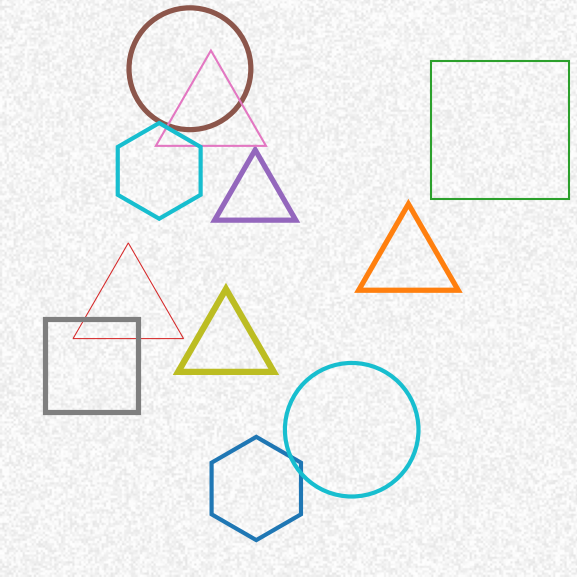[{"shape": "hexagon", "thickness": 2, "radius": 0.45, "center": [0.444, 0.153]}, {"shape": "triangle", "thickness": 2.5, "radius": 0.5, "center": [0.707, 0.546]}, {"shape": "square", "thickness": 1, "radius": 0.6, "center": [0.866, 0.774]}, {"shape": "triangle", "thickness": 0.5, "radius": 0.55, "center": [0.222, 0.468]}, {"shape": "triangle", "thickness": 2.5, "radius": 0.41, "center": [0.442, 0.658]}, {"shape": "circle", "thickness": 2.5, "radius": 0.53, "center": [0.329, 0.88]}, {"shape": "triangle", "thickness": 1, "radius": 0.55, "center": [0.365, 0.802]}, {"shape": "square", "thickness": 2.5, "radius": 0.4, "center": [0.158, 0.366]}, {"shape": "triangle", "thickness": 3, "radius": 0.48, "center": [0.391, 0.403]}, {"shape": "hexagon", "thickness": 2, "radius": 0.41, "center": [0.276, 0.703]}, {"shape": "circle", "thickness": 2, "radius": 0.58, "center": [0.609, 0.255]}]